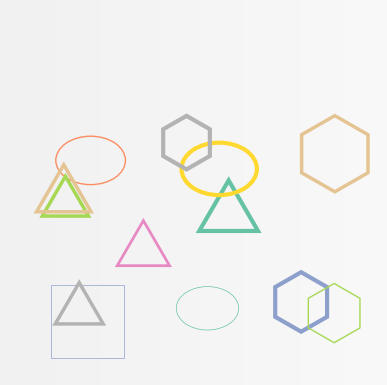[{"shape": "triangle", "thickness": 3, "radius": 0.44, "center": [0.59, 0.444]}, {"shape": "oval", "thickness": 0.5, "radius": 0.4, "center": [0.535, 0.199]}, {"shape": "oval", "thickness": 1, "radius": 0.45, "center": [0.234, 0.583]}, {"shape": "square", "thickness": 0.5, "radius": 0.47, "center": [0.226, 0.165]}, {"shape": "hexagon", "thickness": 3, "radius": 0.39, "center": [0.777, 0.216]}, {"shape": "triangle", "thickness": 2, "radius": 0.39, "center": [0.37, 0.349]}, {"shape": "triangle", "thickness": 2.5, "radius": 0.34, "center": [0.169, 0.473]}, {"shape": "hexagon", "thickness": 1, "radius": 0.38, "center": [0.862, 0.187]}, {"shape": "oval", "thickness": 3, "radius": 0.49, "center": [0.566, 0.561]}, {"shape": "triangle", "thickness": 2.5, "radius": 0.41, "center": [0.165, 0.491]}, {"shape": "hexagon", "thickness": 2.5, "radius": 0.49, "center": [0.864, 0.601]}, {"shape": "hexagon", "thickness": 3, "radius": 0.35, "center": [0.481, 0.63]}, {"shape": "triangle", "thickness": 2.5, "radius": 0.36, "center": [0.204, 0.194]}]